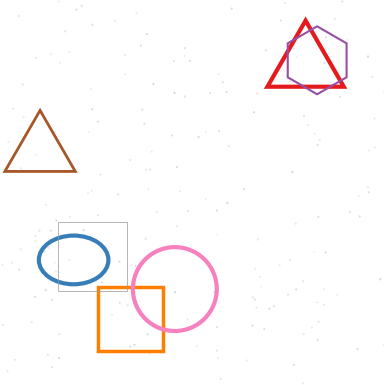[{"shape": "triangle", "thickness": 3, "radius": 0.57, "center": [0.794, 0.832]}, {"shape": "oval", "thickness": 3, "radius": 0.45, "center": [0.191, 0.325]}, {"shape": "hexagon", "thickness": 1.5, "radius": 0.44, "center": [0.824, 0.843]}, {"shape": "square", "thickness": 2.5, "radius": 0.42, "center": [0.339, 0.172]}, {"shape": "triangle", "thickness": 2, "radius": 0.53, "center": [0.104, 0.608]}, {"shape": "circle", "thickness": 3, "radius": 0.54, "center": [0.454, 0.249]}, {"shape": "square", "thickness": 0.5, "radius": 0.45, "center": [0.241, 0.334]}]